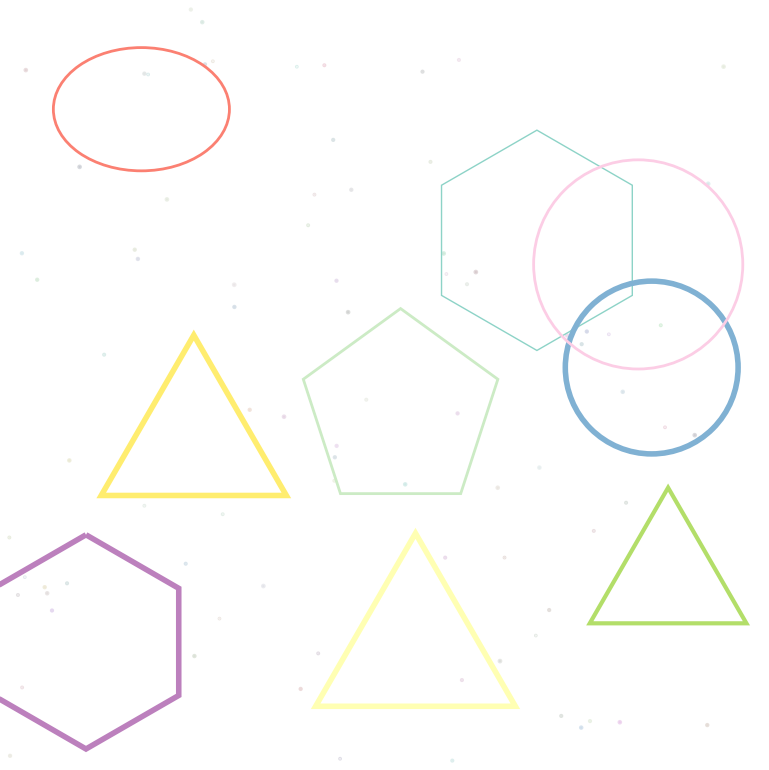[{"shape": "hexagon", "thickness": 0.5, "radius": 0.72, "center": [0.697, 0.688]}, {"shape": "triangle", "thickness": 2, "radius": 0.75, "center": [0.54, 0.158]}, {"shape": "oval", "thickness": 1, "radius": 0.57, "center": [0.184, 0.858]}, {"shape": "circle", "thickness": 2, "radius": 0.56, "center": [0.846, 0.523]}, {"shape": "triangle", "thickness": 1.5, "radius": 0.59, "center": [0.868, 0.249]}, {"shape": "circle", "thickness": 1, "radius": 0.68, "center": [0.829, 0.657]}, {"shape": "hexagon", "thickness": 2, "radius": 0.7, "center": [0.112, 0.166]}, {"shape": "pentagon", "thickness": 1, "radius": 0.66, "center": [0.52, 0.466]}, {"shape": "triangle", "thickness": 2, "radius": 0.69, "center": [0.252, 0.426]}]